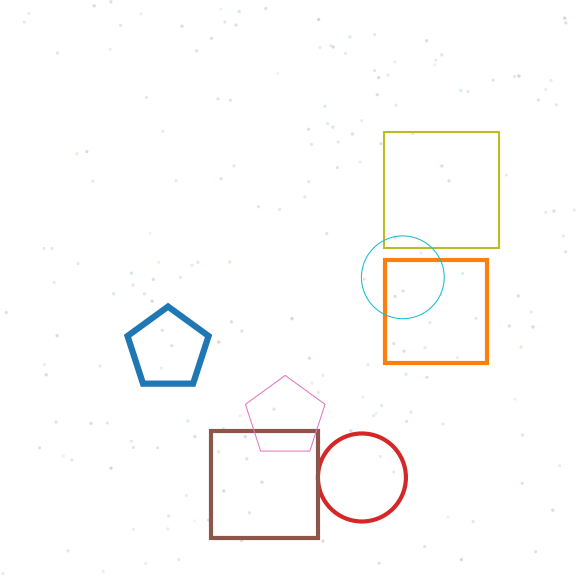[{"shape": "pentagon", "thickness": 3, "radius": 0.37, "center": [0.291, 0.394]}, {"shape": "square", "thickness": 2, "radius": 0.44, "center": [0.755, 0.46]}, {"shape": "circle", "thickness": 2, "radius": 0.38, "center": [0.627, 0.172]}, {"shape": "square", "thickness": 2, "radius": 0.46, "center": [0.458, 0.16]}, {"shape": "pentagon", "thickness": 0.5, "radius": 0.36, "center": [0.494, 0.277]}, {"shape": "square", "thickness": 1, "radius": 0.5, "center": [0.764, 0.67]}, {"shape": "circle", "thickness": 0.5, "radius": 0.36, "center": [0.698, 0.519]}]